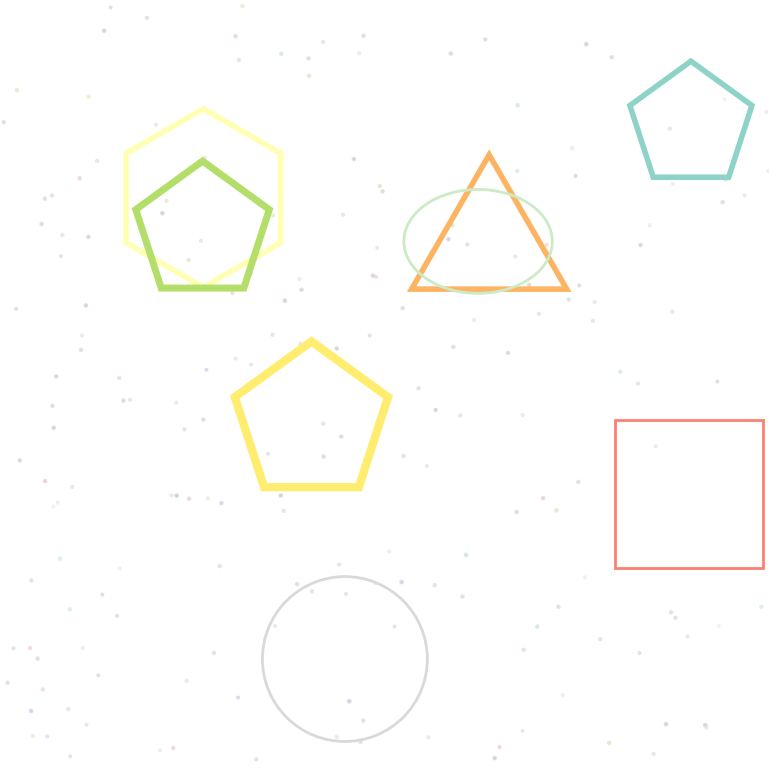[{"shape": "pentagon", "thickness": 2, "radius": 0.42, "center": [0.897, 0.837]}, {"shape": "hexagon", "thickness": 2, "radius": 0.58, "center": [0.264, 0.743]}, {"shape": "square", "thickness": 1, "radius": 0.48, "center": [0.895, 0.359]}, {"shape": "triangle", "thickness": 2, "radius": 0.58, "center": [0.635, 0.683]}, {"shape": "pentagon", "thickness": 2.5, "radius": 0.46, "center": [0.263, 0.7]}, {"shape": "circle", "thickness": 1, "radius": 0.54, "center": [0.448, 0.144]}, {"shape": "oval", "thickness": 1, "radius": 0.48, "center": [0.621, 0.686]}, {"shape": "pentagon", "thickness": 3, "radius": 0.52, "center": [0.404, 0.452]}]